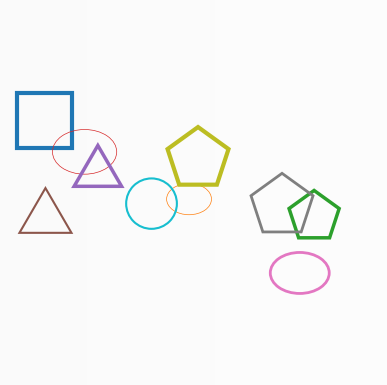[{"shape": "square", "thickness": 3, "radius": 0.35, "center": [0.114, 0.687]}, {"shape": "oval", "thickness": 0.5, "radius": 0.29, "center": [0.488, 0.483]}, {"shape": "pentagon", "thickness": 2.5, "radius": 0.34, "center": [0.811, 0.437]}, {"shape": "oval", "thickness": 0.5, "radius": 0.41, "center": [0.218, 0.606]}, {"shape": "triangle", "thickness": 2.5, "radius": 0.35, "center": [0.253, 0.551]}, {"shape": "triangle", "thickness": 1.5, "radius": 0.39, "center": [0.117, 0.434]}, {"shape": "oval", "thickness": 2, "radius": 0.38, "center": [0.774, 0.291]}, {"shape": "pentagon", "thickness": 2, "radius": 0.42, "center": [0.728, 0.466]}, {"shape": "pentagon", "thickness": 3, "radius": 0.41, "center": [0.511, 0.587]}, {"shape": "circle", "thickness": 1.5, "radius": 0.33, "center": [0.391, 0.471]}]